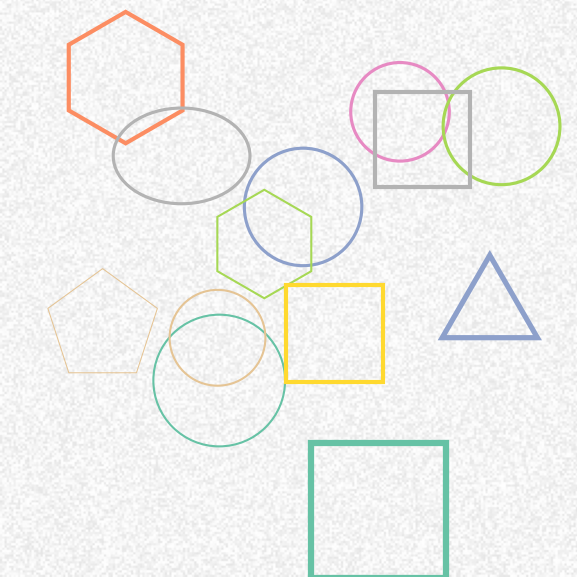[{"shape": "square", "thickness": 3, "radius": 0.58, "center": [0.655, 0.115]}, {"shape": "circle", "thickness": 1, "radius": 0.57, "center": [0.38, 0.34]}, {"shape": "hexagon", "thickness": 2, "radius": 0.57, "center": [0.218, 0.865]}, {"shape": "circle", "thickness": 1.5, "radius": 0.51, "center": [0.525, 0.641]}, {"shape": "triangle", "thickness": 2.5, "radius": 0.48, "center": [0.848, 0.462]}, {"shape": "circle", "thickness": 1.5, "radius": 0.43, "center": [0.693, 0.806]}, {"shape": "circle", "thickness": 1.5, "radius": 0.51, "center": [0.868, 0.78]}, {"shape": "hexagon", "thickness": 1, "radius": 0.47, "center": [0.458, 0.577]}, {"shape": "square", "thickness": 2, "radius": 0.42, "center": [0.58, 0.421]}, {"shape": "pentagon", "thickness": 0.5, "radius": 0.5, "center": [0.178, 0.434]}, {"shape": "circle", "thickness": 1, "radius": 0.41, "center": [0.377, 0.414]}, {"shape": "oval", "thickness": 1.5, "radius": 0.59, "center": [0.314, 0.729]}, {"shape": "square", "thickness": 2, "radius": 0.41, "center": [0.731, 0.758]}]